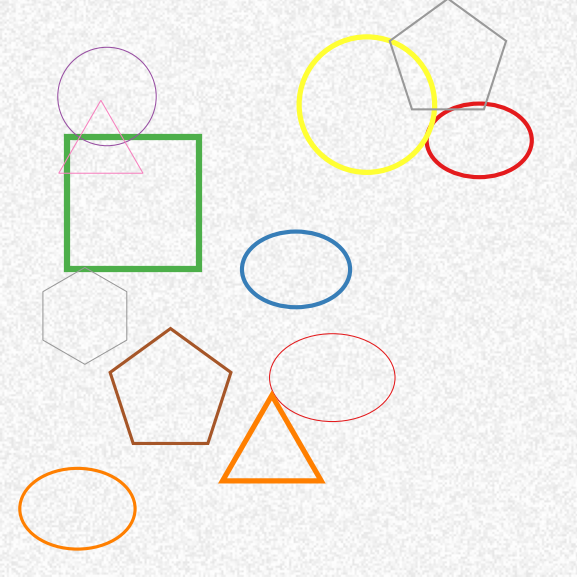[{"shape": "oval", "thickness": 0.5, "radius": 0.54, "center": [0.575, 0.345]}, {"shape": "oval", "thickness": 2, "radius": 0.46, "center": [0.83, 0.756]}, {"shape": "oval", "thickness": 2, "radius": 0.47, "center": [0.513, 0.533]}, {"shape": "square", "thickness": 3, "radius": 0.57, "center": [0.23, 0.648]}, {"shape": "circle", "thickness": 0.5, "radius": 0.43, "center": [0.185, 0.832]}, {"shape": "triangle", "thickness": 2.5, "radius": 0.49, "center": [0.471, 0.216]}, {"shape": "oval", "thickness": 1.5, "radius": 0.5, "center": [0.134, 0.118]}, {"shape": "circle", "thickness": 2.5, "radius": 0.59, "center": [0.635, 0.818]}, {"shape": "pentagon", "thickness": 1.5, "radius": 0.55, "center": [0.295, 0.32]}, {"shape": "triangle", "thickness": 0.5, "radius": 0.42, "center": [0.175, 0.741]}, {"shape": "hexagon", "thickness": 0.5, "radius": 0.42, "center": [0.147, 0.452]}, {"shape": "pentagon", "thickness": 1, "radius": 0.53, "center": [0.776, 0.895]}]